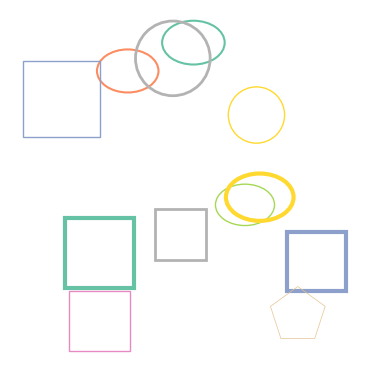[{"shape": "oval", "thickness": 1.5, "radius": 0.41, "center": [0.502, 0.889]}, {"shape": "square", "thickness": 3, "radius": 0.45, "center": [0.258, 0.343]}, {"shape": "oval", "thickness": 1.5, "radius": 0.4, "center": [0.332, 0.816]}, {"shape": "square", "thickness": 3, "radius": 0.38, "center": [0.823, 0.32]}, {"shape": "square", "thickness": 1, "radius": 0.5, "center": [0.16, 0.742]}, {"shape": "square", "thickness": 1, "radius": 0.4, "center": [0.258, 0.166]}, {"shape": "oval", "thickness": 1, "radius": 0.38, "center": [0.636, 0.468]}, {"shape": "circle", "thickness": 1, "radius": 0.37, "center": [0.666, 0.701]}, {"shape": "oval", "thickness": 3, "radius": 0.44, "center": [0.675, 0.488]}, {"shape": "pentagon", "thickness": 0.5, "radius": 0.37, "center": [0.774, 0.181]}, {"shape": "circle", "thickness": 2, "radius": 0.48, "center": [0.449, 0.848]}, {"shape": "square", "thickness": 2, "radius": 0.33, "center": [0.468, 0.391]}]